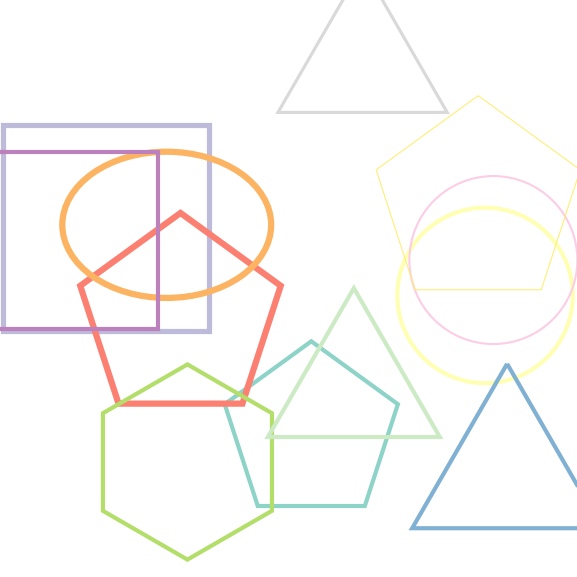[{"shape": "pentagon", "thickness": 2, "radius": 0.79, "center": [0.539, 0.25]}, {"shape": "circle", "thickness": 2, "radius": 0.76, "center": [0.84, 0.488]}, {"shape": "square", "thickness": 2.5, "radius": 0.89, "center": [0.183, 0.605]}, {"shape": "pentagon", "thickness": 3, "radius": 0.91, "center": [0.313, 0.448]}, {"shape": "triangle", "thickness": 2, "radius": 0.95, "center": [0.878, 0.179]}, {"shape": "oval", "thickness": 3, "radius": 0.9, "center": [0.289, 0.61]}, {"shape": "hexagon", "thickness": 2, "radius": 0.85, "center": [0.325, 0.199]}, {"shape": "circle", "thickness": 1, "radius": 0.73, "center": [0.854, 0.549]}, {"shape": "triangle", "thickness": 1.5, "radius": 0.85, "center": [0.628, 0.889]}, {"shape": "square", "thickness": 2, "radius": 0.77, "center": [0.12, 0.583]}, {"shape": "triangle", "thickness": 2, "radius": 0.86, "center": [0.613, 0.328]}, {"shape": "pentagon", "thickness": 0.5, "radius": 0.93, "center": [0.828, 0.648]}]